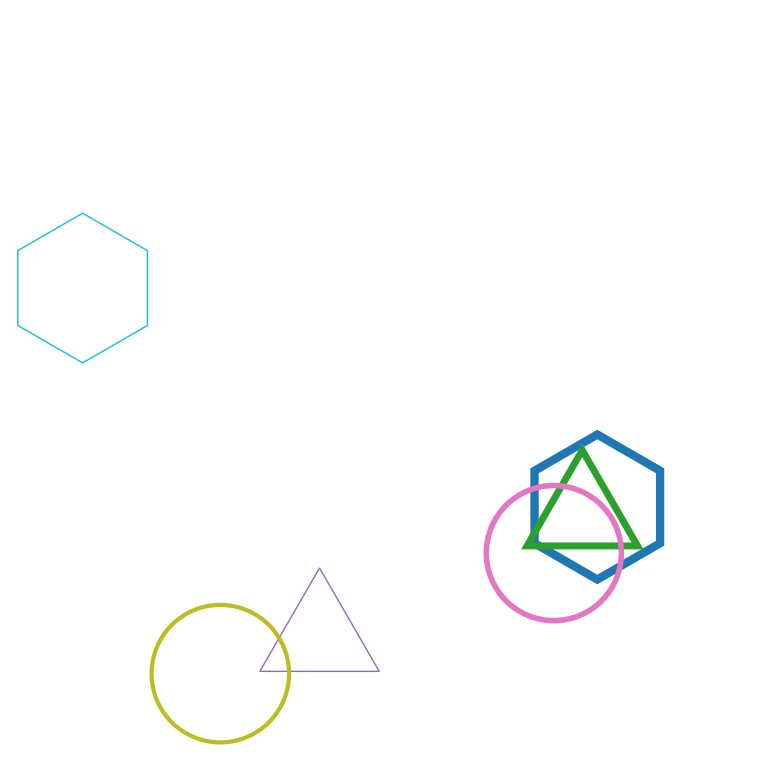[{"shape": "hexagon", "thickness": 3, "radius": 0.47, "center": [0.776, 0.342]}, {"shape": "triangle", "thickness": 2.5, "radius": 0.41, "center": [0.756, 0.332]}, {"shape": "triangle", "thickness": 0.5, "radius": 0.45, "center": [0.415, 0.173]}, {"shape": "circle", "thickness": 2, "radius": 0.44, "center": [0.719, 0.282]}, {"shape": "circle", "thickness": 1.5, "radius": 0.45, "center": [0.286, 0.125]}, {"shape": "hexagon", "thickness": 0.5, "radius": 0.49, "center": [0.107, 0.626]}]